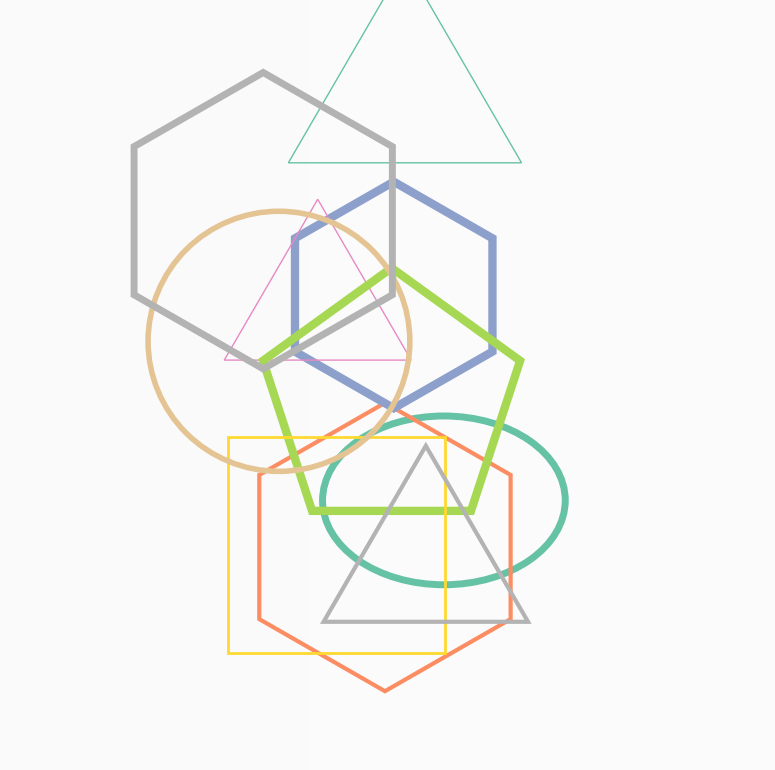[{"shape": "triangle", "thickness": 0.5, "radius": 0.87, "center": [0.523, 0.875]}, {"shape": "oval", "thickness": 2.5, "radius": 0.78, "center": [0.573, 0.35]}, {"shape": "hexagon", "thickness": 1.5, "radius": 0.94, "center": [0.497, 0.29]}, {"shape": "hexagon", "thickness": 3, "radius": 0.74, "center": [0.508, 0.617]}, {"shape": "triangle", "thickness": 0.5, "radius": 0.7, "center": [0.41, 0.602]}, {"shape": "pentagon", "thickness": 3, "radius": 0.87, "center": [0.505, 0.478]}, {"shape": "square", "thickness": 1, "radius": 0.7, "center": [0.434, 0.292]}, {"shape": "circle", "thickness": 2, "radius": 0.84, "center": [0.36, 0.557]}, {"shape": "hexagon", "thickness": 2.5, "radius": 0.96, "center": [0.34, 0.713]}, {"shape": "triangle", "thickness": 1.5, "radius": 0.76, "center": [0.549, 0.269]}]